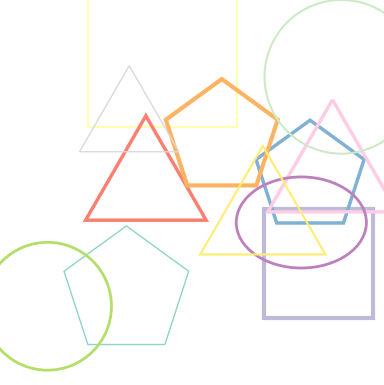[{"shape": "pentagon", "thickness": 1, "radius": 0.85, "center": [0.328, 0.243]}, {"shape": "square", "thickness": 1.5, "radius": 0.97, "center": [0.423, 0.865]}, {"shape": "square", "thickness": 3, "radius": 0.71, "center": [0.827, 0.315]}, {"shape": "triangle", "thickness": 2.5, "radius": 0.9, "center": [0.379, 0.518]}, {"shape": "pentagon", "thickness": 2.5, "radius": 0.74, "center": [0.805, 0.54]}, {"shape": "pentagon", "thickness": 3, "radius": 0.76, "center": [0.576, 0.642]}, {"shape": "circle", "thickness": 2, "radius": 0.83, "center": [0.123, 0.205]}, {"shape": "triangle", "thickness": 2.5, "radius": 0.97, "center": [0.864, 0.547]}, {"shape": "triangle", "thickness": 1, "radius": 0.75, "center": [0.336, 0.68]}, {"shape": "oval", "thickness": 2, "radius": 0.84, "center": [0.783, 0.422]}, {"shape": "circle", "thickness": 1.5, "radius": 1.0, "center": [0.887, 0.801]}, {"shape": "triangle", "thickness": 1.5, "radius": 0.94, "center": [0.683, 0.433]}]